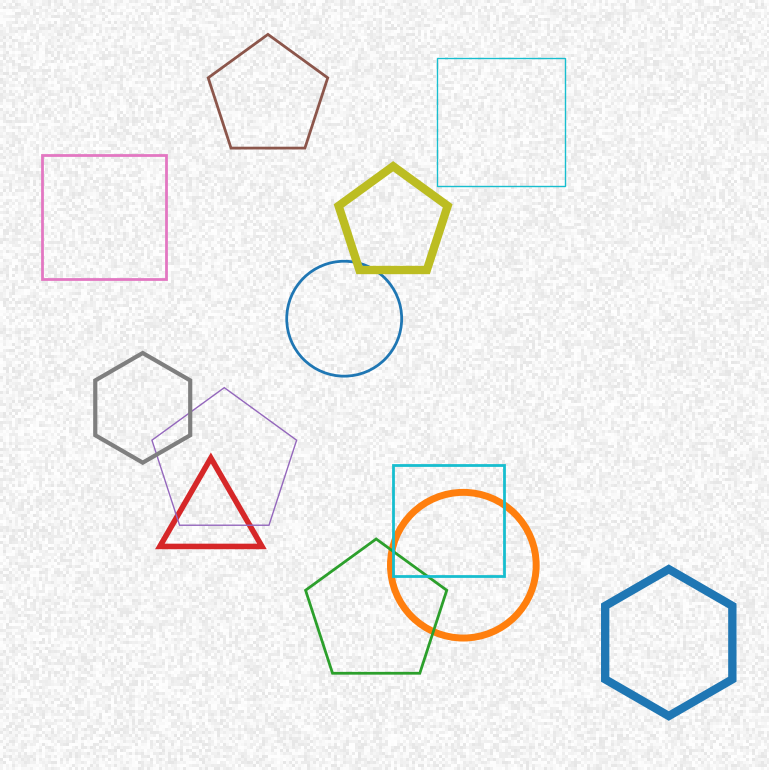[{"shape": "circle", "thickness": 1, "radius": 0.37, "center": [0.447, 0.586]}, {"shape": "hexagon", "thickness": 3, "radius": 0.48, "center": [0.869, 0.165]}, {"shape": "circle", "thickness": 2.5, "radius": 0.47, "center": [0.602, 0.266]}, {"shape": "pentagon", "thickness": 1, "radius": 0.48, "center": [0.489, 0.204]}, {"shape": "triangle", "thickness": 2, "radius": 0.38, "center": [0.274, 0.329]}, {"shape": "pentagon", "thickness": 0.5, "radius": 0.49, "center": [0.291, 0.398]}, {"shape": "pentagon", "thickness": 1, "radius": 0.41, "center": [0.348, 0.874]}, {"shape": "square", "thickness": 1, "radius": 0.4, "center": [0.135, 0.719]}, {"shape": "hexagon", "thickness": 1.5, "radius": 0.36, "center": [0.185, 0.47]}, {"shape": "pentagon", "thickness": 3, "radius": 0.37, "center": [0.511, 0.71]}, {"shape": "square", "thickness": 0.5, "radius": 0.42, "center": [0.651, 0.842]}, {"shape": "square", "thickness": 1, "radius": 0.36, "center": [0.583, 0.324]}]